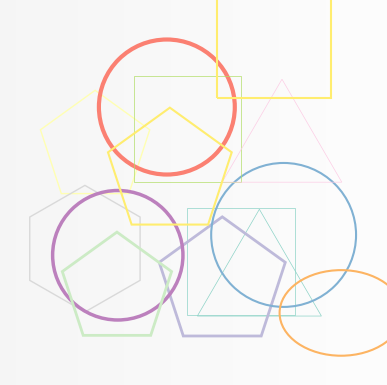[{"shape": "triangle", "thickness": 0.5, "radius": 0.92, "center": [0.669, 0.272]}, {"shape": "square", "thickness": 0.5, "radius": 0.69, "center": [0.622, 0.322]}, {"shape": "pentagon", "thickness": 1, "radius": 0.74, "center": [0.245, 0.617]}, {"shape": "pentagon", "thickness": 2, "radius": 0.86, "center": [0.574, 0.266]}, {"shape": "circle", "thickness": 3, "radius": 0.88, "center": [0.431, 0.722]}, {"shape": "circle", "thickness": 1.5, "radius": 0.93, "center": [0.732, 0.39]}, {"shape": "oval", "thickness": 1.5, "radius": 0.79, "center": [0.88, 0.187]}, {"shape": "square", "thickness": 0.5, "radius": 0.69, "center": [0.483, 0.664]}, {"shape": "triangle", "thickness": 0.5, "radius": 0.89, "center": [0.728, 0.616]}, {"shape": "hexagon", "thickness": 1, "radius": 0.82, "center": [0.219, 0.354]}, {"shape": "circle", "thickness": 2.5, "radius": 0.84, "center": [0.304, 0.337]}, {"shape": "pentagon", "thickness": 2, "radius": 0.74, "center": [0.302, 0.249]}, {"shape": "pentagon", "thickness": 1.5, "radius": 0.84, "center": [0.438, 0.552]}, {"shape": "square", "thickness": 1.5, "radius": 0.74, "center": [0.707, 0.893]}]